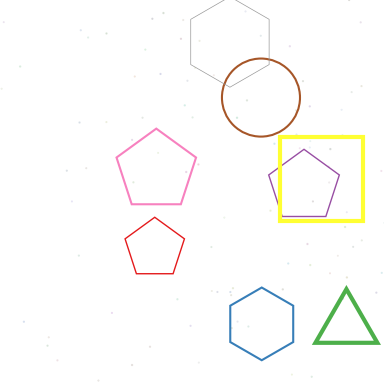[{"shape": "pentagon", "thickness": 1, "radius": 0.41, "center": [0.402, 0.355]}, {"shape": "hexagon", "thickness": 1.5, "radius": 0.47, "center": [0.68, 0.159]}, {"shape": "triangle", "thickness": 3, "radius": 0.46, "center": [0.9, 0.156]}, {"shape": "pentagon", "thickness": 1, "radius": 0.48, "center": [0.79, 0.516]}, {"shape": "square", "thickness": 3, "radius": 0.54, "center": [0.835, 0.534]}, {"shape": "circle", "thickness": 1.5, "radius": 0.51, "center": [0.678, 0.747]}, {"shape": "pentagon", "thickness": 1.5, "radius": 0.54, "center": [0.406, 0.557]}, {"shape": "hexagon", "thickness": 0.5, "radius": 0.59, "center": [0.597, 0.891]}]